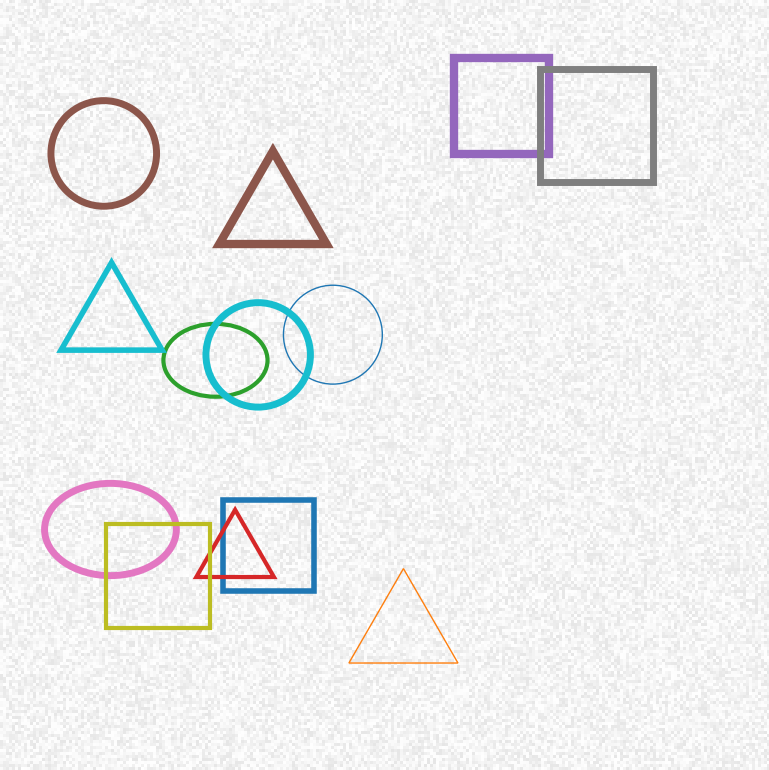[{"shape": "circle", "thickness": 0.5, "radius": 0.32, "center": [0.432, 0.565]}, {"shape": "square", "thickness": 2, "radius": 0.3, "center": [0.349, 0.291]}, {"shape": "triangle", "thickness": 0.5, "radius": 0.41, "center": [0.524, 0.18]}, {"shape": "oval", "thickness": 1.5, "radius": 0.34, "center": [0.28, 0.532]}, {"shape": "triangle", "thickness": 1.5, "radius": 0.29, "center": [0.305, 0.28]}, {"shape": "square", "thickness": 3, "radius": 0.31, "center": [0.652, 0.862]}, {"shape": "triangle", "thickness": 3, "radius": 0.4, "center": [0.354, 0.723]}, {"shape": "circle", "thickness": 2.5, "radius": 0.34, "center": [0.135, 0.801]}, {"shape": "oval", "thickness": 2.5, "radius": 0.43, "center": [0.143, 0.312]}, {"shape": "square", "thickness": 2.5, "radius": 0.37, "center": [0.775, 0.837]}, {"shape": "square", "thickness": 1.5, "radius": 0.34, "center": [0.205, 0.252]}, {"shape": "triangle", "thickness": 2, "radius": 0.38, "center": [0.145, 0.583]}, {"shape": "circle", "thickness": 2.5, "radius": 0.34, "center": [0.335, 0.539]}]